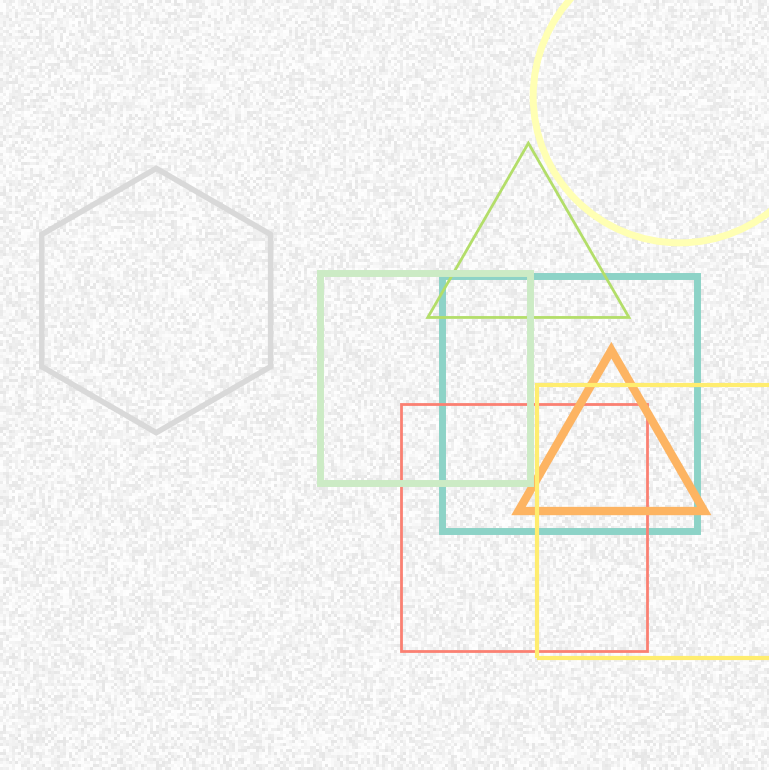[{"shape": "square", "thickness": 2.5, "radius": 0.83, "center": [0.739, 0.476]}, {"shape": "circle", "thickness": 2.5, "radius": 0.95, "center": [0.883, 0.875]}, {"shape": "square", "thickness": 1, "radius": 0.8, "center": [0.681, 0.315]}, {"shape": "triangle", "thickness": 3, "radius": 0.7, "center": [0.794, 0.406]}, {"shape": "triangle", "thickness": 1, "radius": 0.75, "center": [0.686, 0.663]}, {"shape": "hexagon", "thickness": 2, "radius": 0.86, "center": [0.203, 0.61]}, {"shape": "square", "thickness": 2.5, "radius": 0.68, "center": [0.552, 0.509]}, {"shape": "square", "thickness": 1.5, "radius": 0.89, "center": [0.875, 0.323]}]